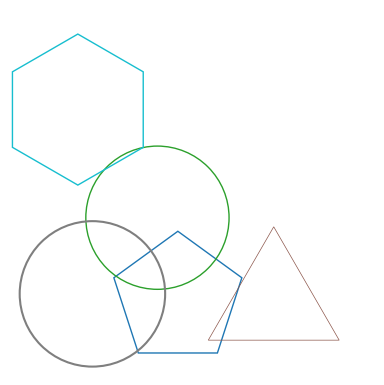[{"shape": "pentagon", "thickness": 1, "radius": 0.87, "center": [0.462, 0.225]}, {"shape": "circle", "thickness": 1, "radius": 0.93, "center": [0.409, 0.435]}, {"shape": "triangle", "thickness": 0.5, "radius": 0.98, "center": [0.711, 0.215]}, {"shape": "circle", "thickness": 1.5, "radius": 0.94, "center": [0.24, 0.237]}, {"shape": "hexagon", "thickness": 1, "radius": 0.98, "center": [0.202, 0.715]}]